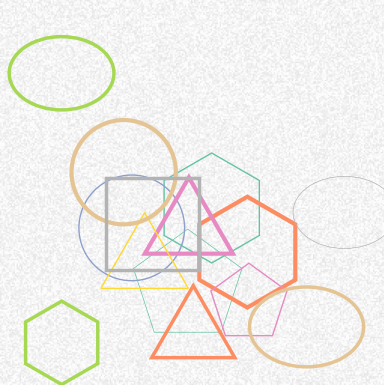[{"shape": "pentagon", "thickness": 0.5, "radius": 0.74, "center": [0.488, 0.257]}, {"shape": "hexagon", "thickness": 1, "radius": 0.71, "center": [0.55, 0.46]}, {"shape": "triangle", "thickness": 2.5, "radius": 0.62, "center": [0.502, 0.133]}, {"shape": "hexagon", "thickness": 3, "radius": 0.72, "center": [0.642, 0.345]}, {"shape": "circle", "thickness": 1, "radius": 0.69, "center": [0.342, 0.408]}, {"shape": "triangle", "thickness": 3, "radius": 0.66, "center": [0.49, 0.407]}, {"shape": "pentagon", "thickness": 1, "radius": 0.52, "center": [0.647, 0.212]}, {"shape": "oval", "thickness": 2.5, "radius": 0.68, "center": [0.16, 0.81]}, {"shape": "hexagon", "thickness": 2.5, "radius": 0.54, "center": [0.16, 0.11]}, {"shape": "triangle", "thickness": 1, "radius": 0.66, "center": [0.376, 0.316]}, {"shape": "oval", "thickness": 2.5, "radius": 0.74, "center": [0.796, 0.151]}, {"shape": "circle", "thickness": 3, "radius": 0.68, "center": [0.321, 0.553]}, {"shape": "oval", "thickness": 0.5, "radius": 0.67, "center": [0.895, 0.448]}, {"shape": "square", "thickness": 2.5, "radius": 0.6, "center": [0.396, 0.418]}]